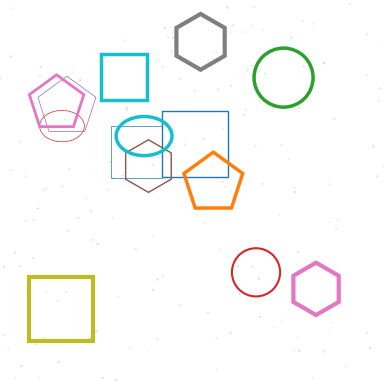[{"shape": "square", "thickness": 0.5, "radius": 0.34, "center": [0.354, 0.604]}, {"shape": "square", "thickness": 1, "radius": 0.43, "center": [0.507, 0.626]}, {"shape": "pentagon", "thickness": 2.5, "radius": 0.4, "center": [0.554, 0.525]}, {"shape": "circle", "thickness": 2.5, "radius": 0.38, "center": [0.737, 0.798]}, {"shape": "oval", "thickness": 0.5, "radius": 0.29, "center": [0.161, 0.672]}, {"shape": "circle", "thickness": 1.5, "radius": 0.31, "center": [0.665, 0.293]}, {"shape": "pentagon", "thickness": 0.5, "radius": 0.4, "center": [0.174, 0.723]}, {"shape": "hexagon", "thickness": 1, "radius": 0.34, "center": [0.386, 0.569]}, {"shape": "hexagon", "thickness": 3, "radius": 0.34, "center": [0.821, 0.25]}, {"shape": "pentagon", "thickness": 2, "radius": 0.37, "center": [0.147, 0.731]}, {"shape": "hexagon", "thickness": 3, "radius": 0.36, "center": [0.521, 0.891]}, {"shape": "square", "thickness": 3, "radius": 0.41, "center": [0.159, 0.197]}, {"shape": "square", "thickness": 2.5, "radius": 0.3, "center": [0.322, 0.8]}, {"shape": "oval", "thickness": 2.5, "radius": 0.36, "center": [0.374, 0.647]}]